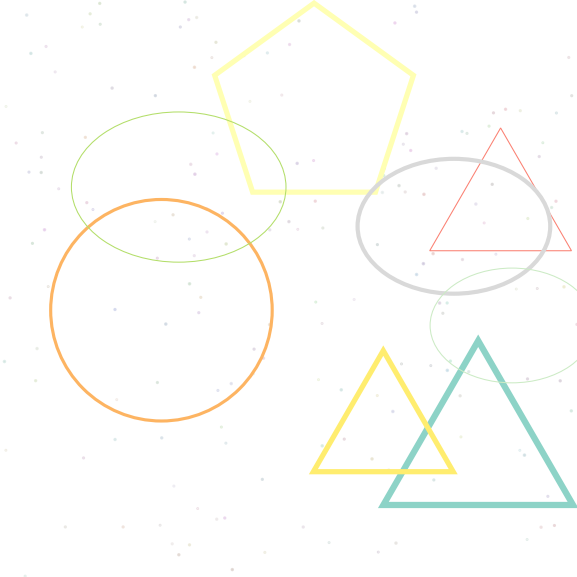[{"shape": "triangle", "thickness": 3, "radius": 0.95, "center": [0.828, 0.22]}, {"shape": "pentagon", "thickness": 2.5, "radius": 0.9, "center": [0.544, 0.813]}, {"shape": "triangle", "thickness": 0.5, "radius": 0.71, "center": [0.867, 0.636]}, {"shape": "circle", "thickness": 1.5, "radius": 0.96, "center": [0.28, 0.462]}, {"shape": "oval", "thickness": 0.5, "radius": 0.93, "center": [0.309, 0.675]}, {"shape": "oval", "thickness": 2, "radius": 0.83, "center": [0.786, 0.607]}, {"shape": "oval", "thickness": 0.5, "radius": 0.71, "center": [0.887, 0.436]}, {"shape": "triangle", "thickness": 2.5, "radius": 0.7, "center": [0.664, 0.252]}]